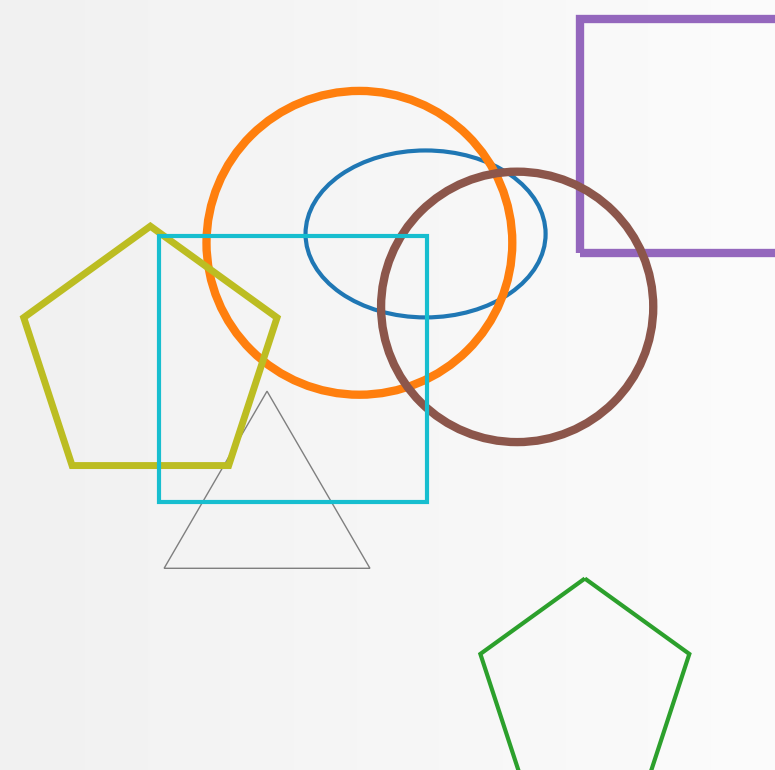[{"shape": "oval", "thickness": 1.5, "radius": 0.77, "center": [0.549, 0.696]}, {"shape": "circle", "thickness": 3, "radius": 0.99, "center": [0.464, 0.685]}, {"shape": "pentagon", "thickness": 1.5, "radius": 0.71, "center": [0.755, 0.107]}, {"shape": "square", "thickness": 3, "radius": 0.76, "center": [0.9, 0.823]}, {"shape": "circle", "thickness": 3, "radius": 0.88, "center": [0.667, 0.601]}, {"shape": "triangle", "thickness": 0.5, "radius": 0.77, "center": [0.345, 0.339]}, {"shape": "pentagon", "thickness": 2.5, "radius": 0.86, "center": [0.194, 0.534]}, {"shape": "square", "thickness": 1.5, "radius": 0.86, "center": [0.378, 0.521]}]